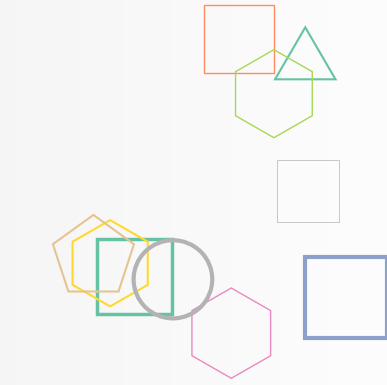[{"shape": "triangle", "thickness": 1.5, "radius": 0.45, "center": [0.788, 0.839]}, {"shape": "square", "thickness": 2.5, "radius": 0.48, "center": [0.346, 0.282]}, {"shape": "square", "thickness": 1, "radius": 0.45, "center": [0.617, 0.899]}, {"shape": "square", "thickness": 3, "radius": 0.53, "center": [0.893, 0.227]}, {"shape": "hexagon", "thickness": 1, "radius": 0.59, "center": [0.597, 0.135]}, {"shape": "hexagon", "thickness": 1, "radius": 0.57, "center": [0.707, 0.757]}, {"shape": "hexagon", "thickness": 1.5, "radius": 0.56, "center": [0.284, 0.316]}, {"shape": "pentagon", "thickness": 1.5, "radius": 0.55, "center": [0.241, 0.332]}, {"shape": "square", "thickness": 0.5, "radius": 0.4, "center": [0.794, 0.504]}, {"shape": "circle", "thickness": 3, "radius": 0.51, "center": [0.446, 0.275]}]